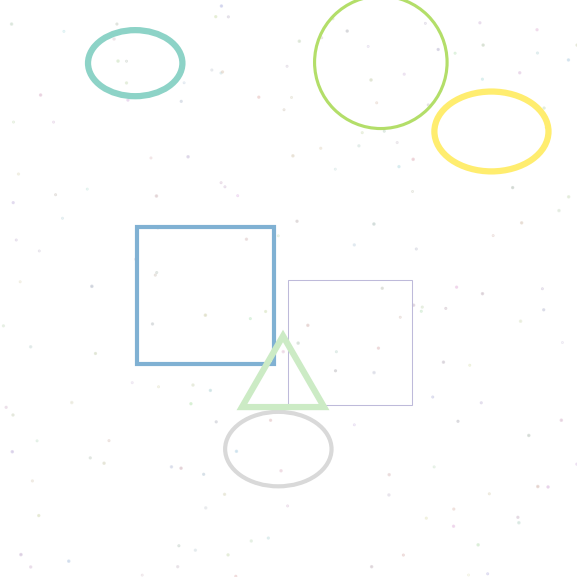[{"shape": "oval", "thickness": 3, "radius": 0.41, "center": [0.234, 0.89]}, {"shape": "square", "thickness": 0.5, "radius": 0.54, "center": [0.606, 0.406]}, {"shape": "square", "thickness": 2, "radius": 0.59, "center": [0.356, 0.487]}, {"shape": "circle", "thickness": 1.5, "radius": 0.57, "center": [0.659, 0.891]}, {"shape": "oval", "thickness": 2, "radius": 0.46, "center": [0.482, 0.221]}, {"shape": "triangle", "thickness": 3, "radius": 0.41, "center": [0.49, 0.335]}, {"shape": "oval", "thickness": 3, "radius": 0.49, "center": [0.851, 0.771]}]